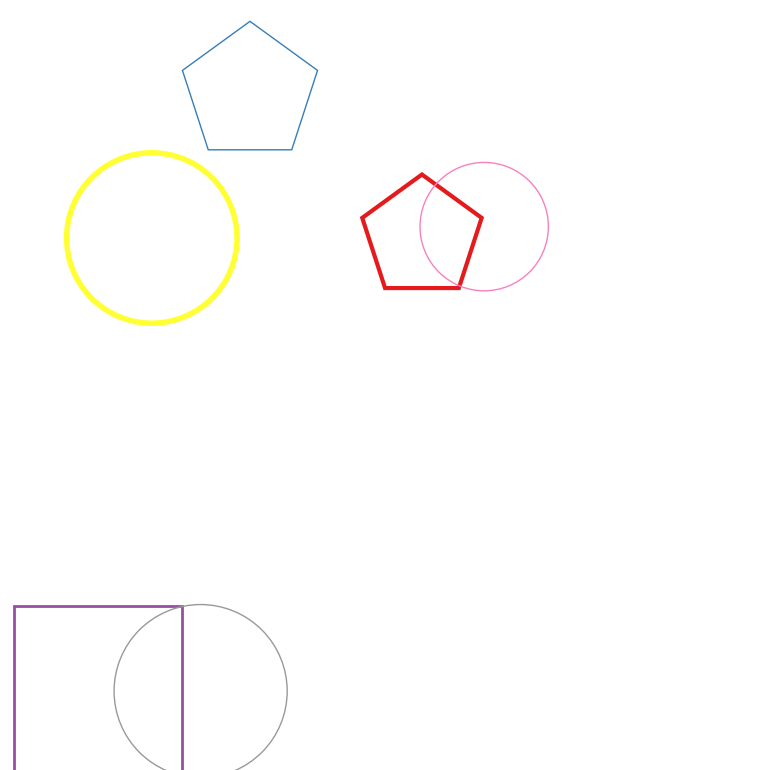[{"shape": "pentagon", "thickness": 1.5, "radius": 0.41, "center": [0.548, 0.692]}, {"shape": "pentagon", "thickness": 0.5, "radius": 0.46, "center": [0.325, 0.88]}, {"shape": "square", "thickness": 1, "radius": 0.54, "center": [0.127, 0.105]}, {"shape": "circle", "thickness": 2, "radius": 0.55, "center": [0.197, 0.691]}, {"shape": "circle", "thickness": 0.5, "radius": 0.42, "center": [0.629, 0.706]}, {"shape": "circle", "thickness": 0.5, "radius": 0.56, "center": [0.261, 0.102]}]